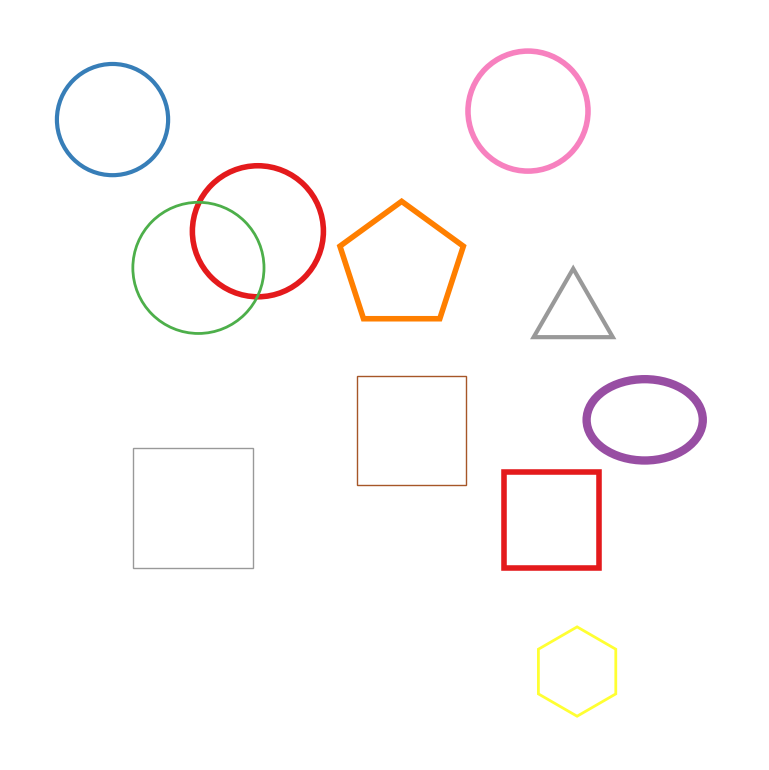[{"shape": "square", "thickness": 2, "radius": 0.31, "center": [0.716, 0.324]}, {"shape": "circle", "thickness": 2, "radius": 0.43, "center": [0.335, 0.7]}, {"shape": "circle", "thickness": 1.5, "radius": 0.36, "center": [0.146, 0.845]}, {"shape": "circle", "thickness": 1, "radius": 0.43, "center": [0.258, 0.652]}, {"shape": "oval", "thickness": 3, "radius": 0.38, "center": [0.837, 0.455]}, {"shape": "pentagon", "thickness": 2, "radius": 0.42, "center": [0.522, 0.654]}, {"shape": "hexagon", "thickness": 1, "radius": 0.29, "center": [0.749, 0.128]}, {"shape": "square", "thickness": 0.5, "radius": 0.36, "center": [0.534, 0.441]}, {"shape": "circle", "thickness": 2, "radius": 0.39, "center": [0.686, 0.856]}, {"shape": "triangle", "thickness": 1.5, "radius": 0.3, "center": [0.744, 0.592]}, {"shape": "square", "thickness": 0.5, "radius": 0.39, "center": [0.251, 0.34]}]